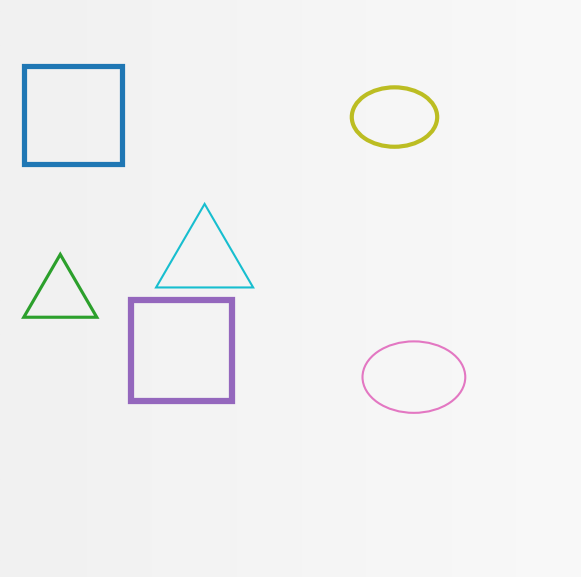[{"shape": "square", "thickness": 2.5, "radius": 0.42, "center": [0.126, 0.8]}, {"shape": "triangle", "thickness": 1.5, "radius": 0.36, "center": [0.104, 0.486]}, {"shape": "square", "thickness": 3, "radius": 0.44, "center": [0.312, 0.393]}, {"shape": "oval", "thickness": 1, "radius": 0.44, "center": [0.712, 0.346]}, {"shape": "oval", "thickness": 2, "radius": 0.37, "center": [0.679, 0.796]}, {"shape": "triangle", "thickness": 1, "radius": 0.48, "center": [0.352, 0.55]}]